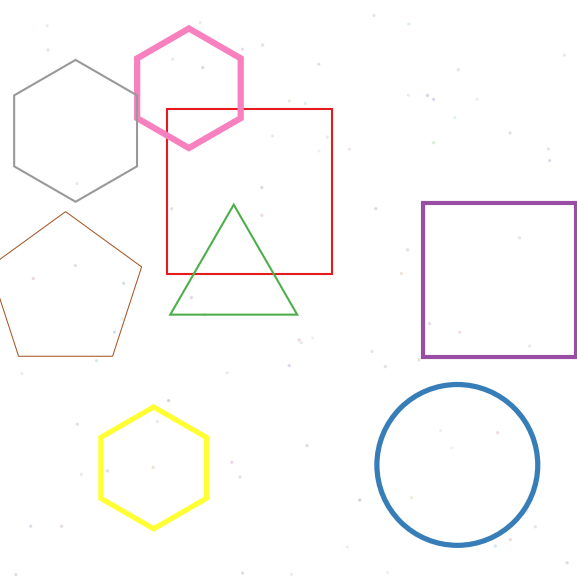[{"shape": "square", "thickness": 1, "radius": 0.71, "center": [0.432, 0.667]}, {"shape": "circle", "thickness": 2.5, "radius": 0.7, "center": [0.792, 0.194]}, {"shape": "triangle", "thickness": 1, "radius": 0.63, "center": [0.405, 0.518]}, {"shape": "square", "thickness": 2, "radius": 0.66, "center": [0.865, 0.514]}, {"shape": "hexagon", "thickness": 2.5, "radius": 0.53, "center": [0.266, 0.189]}, {"shape": "pentagon", "thickness": 0.5, "radius": 0.69, "center": [0.114, 0.494]}, {"shape": "hexagon", "thickness": 3, "radius": 0.52, "center": [0.327, 0.846]}, {"shape": "hexagon", "thickness": 1, "radius": 0.61, "center": [0.131, 0.773]}]